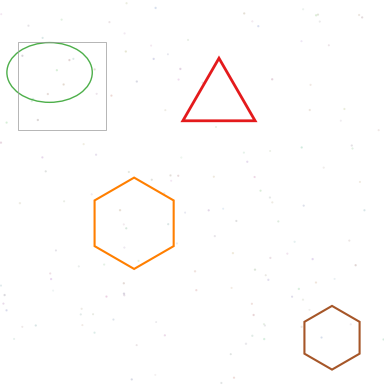[{"shape": "triangle", "thickness": 2, "radius": 0.54, "center": [0.569, 0.74]}, {"shape": "oval", "thickness": 1, "radius": 0.55, "center": [0.129, 0.812]}, {"shape": "hexagon", "thickness": 1.5, "radius": 0.59, "center": [0.348, 0.42]}, {"shape": "hexagon", "thickness": 1.5, "radius": 0.41, "center": [0.862, 0.123]}, {"shape": "square", "thickness": 0.5, "radius": 0.57, "center": [0.162, 0.776]}]